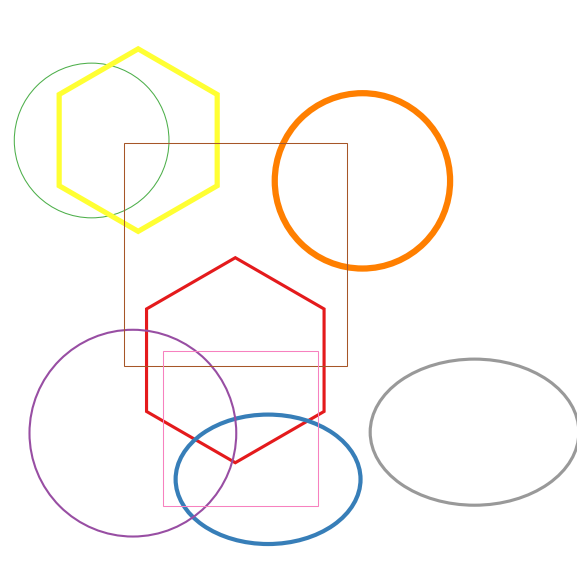[{"shape": "hexagon", "thickness": 1.5, "radius": 0.89, "center": [0.407, 0.375]}, {"shape": "oval", "thickness": 2, "radius": 0.8, "center": [0.464, 0.169]}, {"shape": "circle", "thickness": 0.5, "radius": 0.67, "center": [0.159, 0.756]}, {"shape": "circle", "thickness": 1, "radius": 0.9, "center": [0.23, 0.249]}, {"shape": "circle", "thickness": 3, "radius": 0.76, "center": [0.628, 0.686]}, {"shape": "hexagon", "thickness": 2.5, "radius": 0.79, "center": [0.239, 0.757]}, {"shape": "square", "thickness": 0.5, "radius": 0.96, "center": [0.408, 0.558]}, {"shape": "square", "thickness": 0.5, "radius": 0.67, "center": [0.416, 0.257]}, {"shape": "oval", "thickness": 1.5, "radius": 0.9, "center": [0.822, 0.251]}]